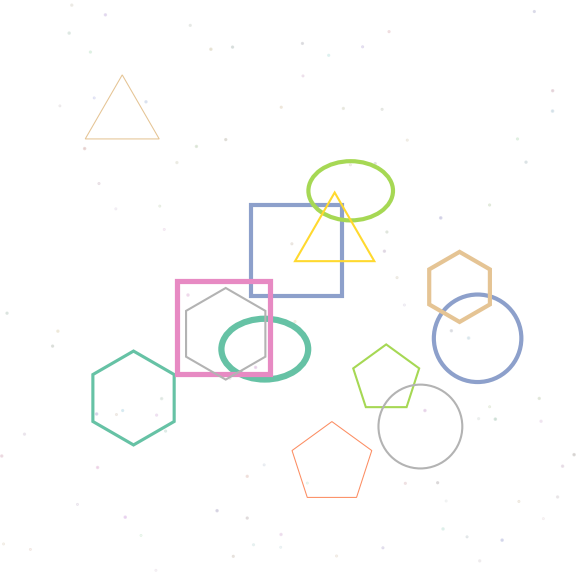[{"shape": "oval", "thickness": 3, "radius": 0.38, "center": [0.459, 0.395]}, {"shape": "hexagon", "thickness": 1.5, "radius": 0.41, "center": [0.231, 0.31]}, {"shape": "pentagon", "thickness": 0.5, "radius": 0.36, "center": [0.575, 0.197]}, {"shape": "square", "thickness": 2, "radius": 0.39, "center": [0.513, 0.565]}, {"shape": "circle", "thickness": 2, "radius": 0.38, "center": [0.827, 0.413]}, {"shape": "square", "thickness": 2.5, "radius": 0.41, "center": [0.387, 0.432]}, {"shape": "oval", "thickness": 2, "radius": 0.37, "center": [0.607, 0.669]}, {"shape": "pentagon", "thickness": 1, "radius": 0.3, "center": [0.669, 0.343]}, {"shape": "triangle", "thickness": 1, "radius": 0.4, "center": [0.58, 0.587]}, {"shape": "hexagon", "thickness": 2, "radius": 0.3, "center": [0.796, 0.502]}, {"shape": "triangle", "thickness": 0.5, "radius": 0.37, "center": [0.212, 0.796]}, {"shape": "hexagon", "thickness": 1, "radius": 0.4, "center": [0.391, 0.421]}, {"shape": "circle", "thickness": 1, "radius": 0.36, "center": [0.728, 0.261]}]